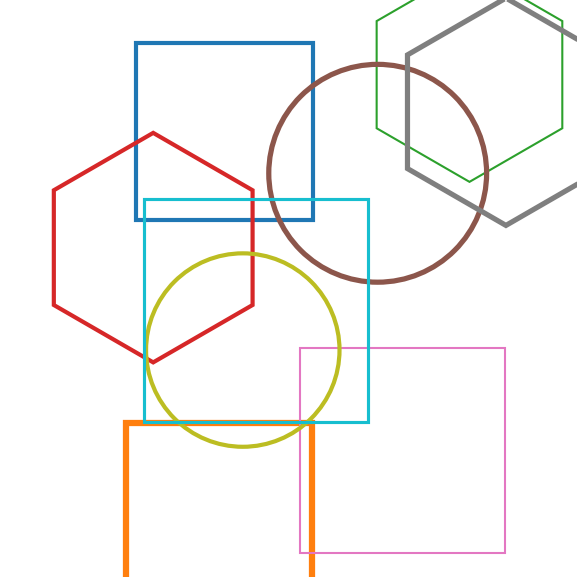[{"shape": "square", "thickness": 2, "radius": 0.77, "center": [0.389, 0.771]}, {"shape": "square", "thickness": 3, "radius": 0.81, "center": [0.379, 0.105]}, {"shape": "hexagon", "thickness": 1, "radius": 0.93, "center": [0.813, 0.87]}, {"shape": "hexagon", "thickness": 2, "radius": 0.99, "center": [0.265, 0.57]}, {"shape": "circle", "thickness": 2.5, "radius": 0.94, "center": [0.654, 0.699]}, {"shape": "square", "thickness": 1, "radius": 0.89, "center": [0.697, 0.219]}, {"shape": "hexagon", "thickness": 2.5, "radius": 0.98, "center": [0.876, 0.806]}, {"shape": "circle", "thickness": 2, "radius": 0.84, "center": [0.42, 0.393]}, {"shape": "square", "thickness": 1.5, "radius": 0.97, "center": [0.443, 0.461]}]